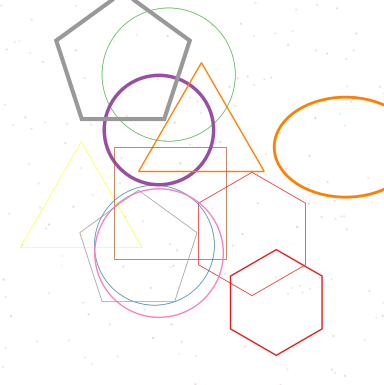[{"shape": "hexagon", "thickness": 0.5, "radius": 0.8, "center": [0.655, 0.392]}, {"shape": "hexagon", "thickness": 1, "radius": 0.69, "center": [0.718, 0.214]}, {"shape": "circle", "thickness": 0.5, "radius": 0.78, "center": [0.401, 0.363]}, {"shape": "circle", "thickness": 0.5, "radius": 0.87, "center": [0.438, 0.806]}, {"shape": "circle", "thickness": 2.5, "radius": 0.71, "center": [0.413, 0.662]}, {"shape": "oval", "thickness": 2, "radius": 0.93, "center": [0.898, 0.618]}, {"shape": "triangle", "thickness": 1, "radius": 0.94, "center": [0.523, 0.649]}, {"shape": "triangle", "thickness": 0.5, "radius": 0.92, "center": [0.211, 0.448]}, {"shape": "square", "thickness": 0.5, "radius": 0.73, "center": [0.442, 0.473]}, {"shape": "circle", "thickness": 1, "radius": 0.83, "center": [0.413, 0.343]}, {"shape": "pentagon", "thickness": 0.5, "radius": 0.8, "center": [0.359, 0.346]}, {"shape": "pentagon", "thickness": 3, "radius": 0.91, "center": [0.319, 0.838]}]